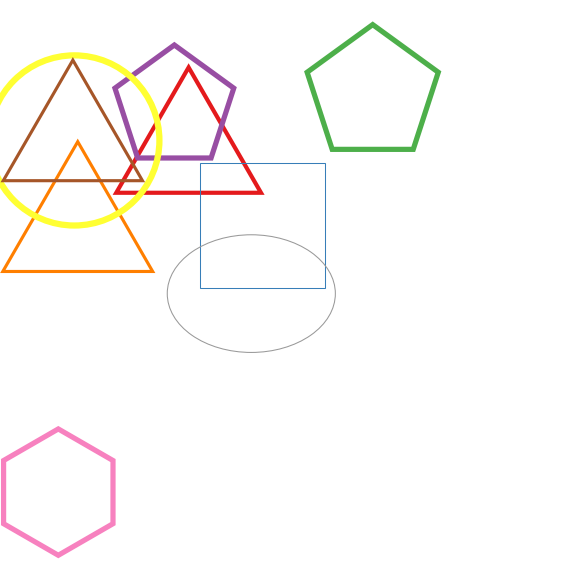[{"shape": "triangle", "thickness": 2, "radius": 0.72, "center": [0.327, 0.738]}, {"shape": "square", "thickness": 0.5, "radius": 0.54, "center": [0.454, 0.609]}, {"shape": "pentagon", "thickness": 2.5, "radius": 0.6, "center": [0.645, 0.837]}, {"shape": "pentagon", "thickness": 2.5, "radius": 0.54, "center": [0.302, 0.813]}, {"shape": "triangle", "thickness": 1.5, "radius": 0.75, "center": [0.135, 0.604]}, {"shape": "circle", "thickness": 3, "radius": 0.74, "center": [0.129, 0.756]}, {"shape": "triangle", "thickness": 1.5, "radius": 0.7, "center": [0.126, 0.756]}, {"shape": "hexagon", "thickness": 2.5, "radius": 0.55, "center": [0.101, 0.147]}, {"shape": "oval", "thickness": 0.5, "radius": 0.73, "center": [0.435, 0.491]}]